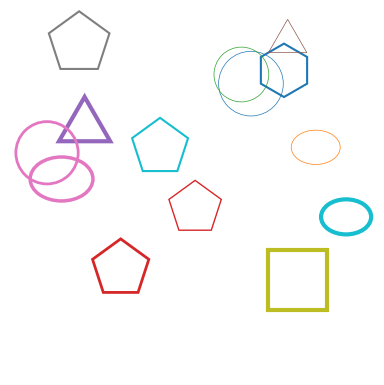[{"shape": "hexagon", "thickness": 1.5, "radius": 0.35, "center": [0.738, 0.817]}, {"shape": "circle", "thickness": 0.5, "radius": 0.42, "center": [0.652, 0.783]}, {"shape": "oval", "thickness": 0.5, "radius": 0.32, "center": [0.82, 0.617]}, {"shape": "circle", "thickness": 0.5, "radius": 0.36, "center": [0.627, 0.806]}, {"shape": "pentagon", "thickness": 2, "radius": 0.38, "center": [0.313, 0.303]}, {"shape": "pentagon", "thickness": 1, "radius": 0.36, "center": [0.507, 0.46]}, {"shape": "triangle", "thickness": 3, "radius": 0.38, "center": [0.22, 0.672]}, {"shape": "triangle", "thickness": 0.5, "radius": 0.29, "center": [0.747, 0.892]}, {"shape": "circle", "thickness": 2, "radius": 0.4, "center": [0.122, 0.603]}, {"shape": "oval", "thickness": 2.5, "radius": 0.41, "center": [0.16, 0.535]}, {"shape": "pentagon", "thickness": 1.5, "radius": 0.41, "center": [0.206, 0.888]}, {"shape": "square", "thickness": 3, "radius": 0.39, "center": [0.772, 0.272]}, {"shape": "oval", "thickness": 3, "radius": 0.33, "center": [0.899, 0.437]}, {"shape": "pentagon", "thickness": 1.5, "radius": 0.38, "center": [0.416, 0.618]}]